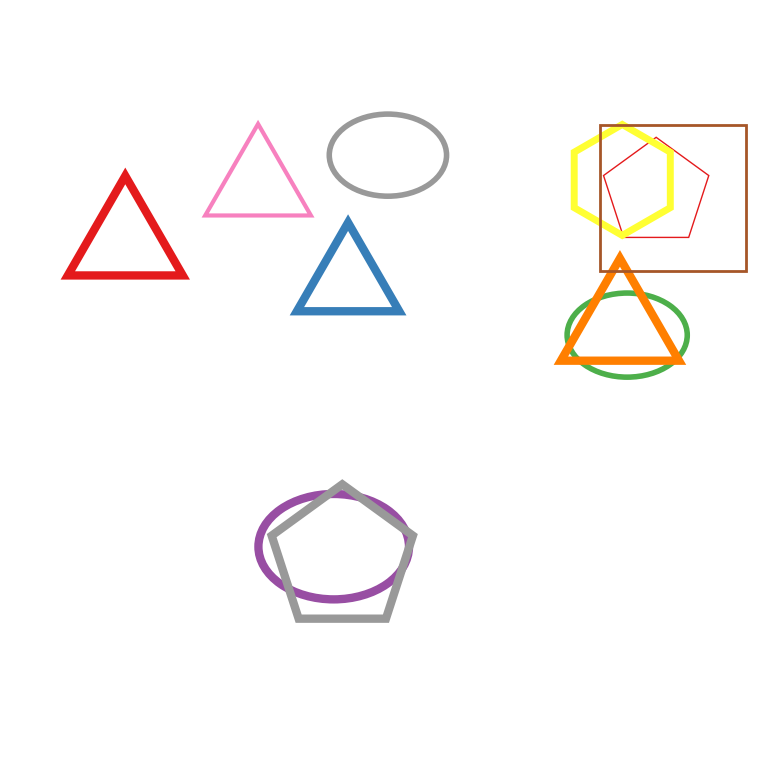[{"shape": "pentagon", "thickness": 0.5, "radius": 0.36, "center": [0.852, 0.75]}, {"shape": "triangle", "thickness": 3, "radius": 0.43, "center": [0.163, 0.685]}, {"shape": "triangle", "thickness": 3, "radius": 0.38, "center": [0.452, 0.634]}, {"shape": "oval", "thickness": 2, "radius": 0.39, "center": [0.815, 0.565]}, {"shape": "oval", "thickness": 3, "radius": 0.49, "center": [0.433, 0.29]}, {"shape": "triangle", "thickness": 3, "radius": 0.44, "center": [0.805, 0.576]}, {"shape": "hexagon", "thickness": 2.5, "radius": 0.36, "center": [0.808, 0.766]}, {"shape": "square", "thickness": 1, "radius": 0.48, "center": [0.874, 0.743]}, {"shape": "triangle", "thickness": 1.5, "radius": 0.4, "center": [0.335, 0.76]}, {"shape": "pentagon", "thickness": 3, "radius": 0.48, "center": [0.445, 0.275]}, {"shape": "oval", "thickness": 2, "radius": 0.38, "center": [0.504, 0.799]}]